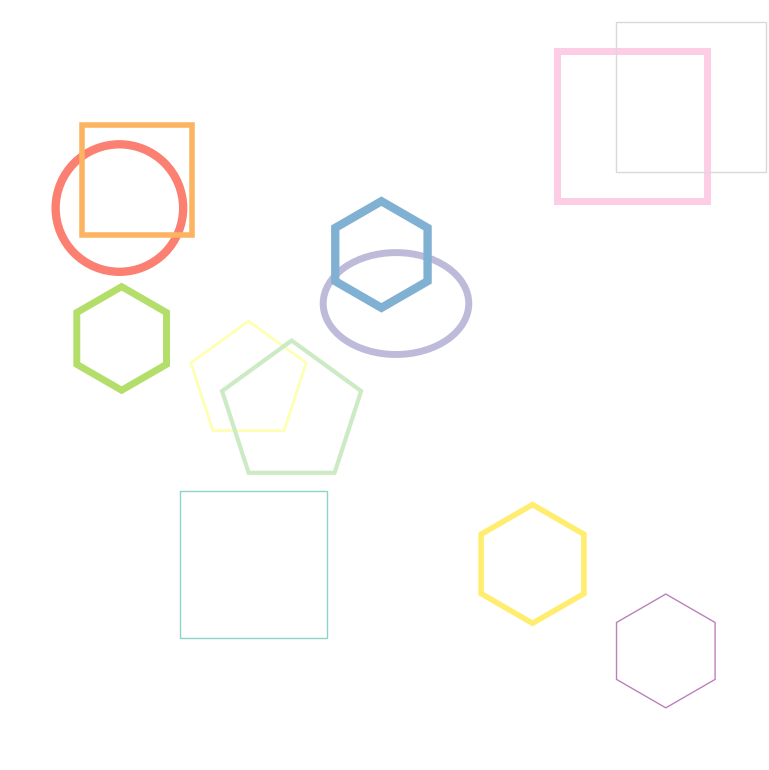[{"shape": "square", "thickness": 0.5, "radius": 0.48, "center": [0.33, 0.267]}, {"shape": "pentagon", "thickness": 1, "radius": 0.39, "center": [0.323, 0.504]}, {"shape": "oval", "thickness": 2.5, "radius": 0.47, "center": [0.514, 0.606]}, {"shape": "circle", "thickness": 3, "radius": 0.41, "center": [0.155, 0.73]}, {"shape": "hexagon", "thickness": 3, "radius": 0.35, "center": [0.495, 0.669]}, {"shape": "square", "thickness": 2, "radius": 0.36, "center": [0.178, 0.766]}, {"shape": "hexagon", "thickness": 2.5, "radius": 0.34, "center": [0.158, 0.56]}, {"shape": "square", "thickness": 2.5, "radius": 0.49, "center": [0.821, 0.836]}, {"shape": "square", "thickness": 0.5, "radius": 0.49, "center": [0.898, 0.874]}, {"shape": "hexagon", "thickness": 0.5, "radius": 0.37, "center": [0.865, 0.155]}, {"shape": "pentagon", "thickness": 1.5, "radius": 0.47, "center": [0.379, 0.463]}, {"shape": "hexagon", "thickness": 2, "radius": 0.39, "center": [0.692, 0.268]}]